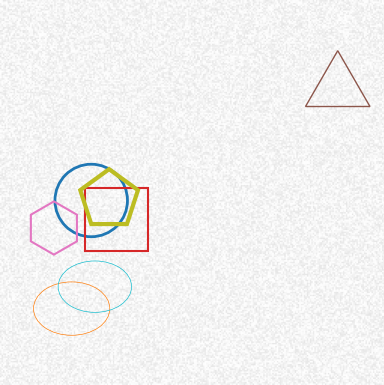[{"shape": "circle", "thickness": 2, "radius": 0.47, "center": [0.237, 0.479]}, {"shape": "oval", "thickness": 0.5, "radius": 0.5, "center": [0.186, 0.198]}, {"shape": "square", "thickness": 1.5, "radius": 0.41, "center": [0.302, 0.429]}, {"shape": "triangle", "thickness": 1, "radius": 0.48, "center": [0.877, 0.772]}, {"shape": "hexagon", "thickness": 1.5, "radius": 0.35, "center": [0.14, 0.408]}, {"shape": "pentagon", "thickness": 3, "radius": 0.39, "center": [0.283, 0.482]}, {"shape": "oval", "thickness": 0.5, "radius": 0.48, "center": [0.246, 0.255]}]